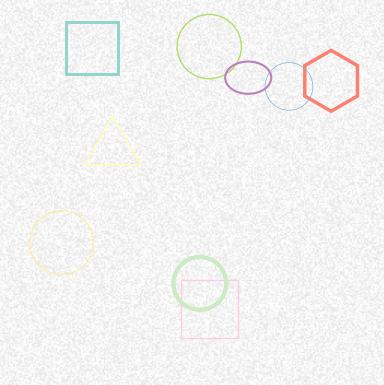[{"shape": "square", "thickness": 2, "radius": 0.34, "center": [0.239, 0.876]}, {"shape": "triangle", "thickness": 1, "radius": 0.42, "center": [0.292, 0.614]}, {"shape": "hexagon", "thickness": 2.5, "radius": 0.4, "center": [0.86, 0.79]}, {"shape": "circle", "thickness": 0.5, "radius": 0.31, "center": [0.751, 0.776]}, {"shape": "circle", "thickness": 1, "radius": 0.42, "center": [0.543, 0.879]}, {"shape": "square", "thickness": 1, "radius": 0.37, "center": [0.544, 0.197]}, {"shape": "oval", "thickness": 1.5, "radius": 0.3, "center": [0.645, 0.798]}, {"shape": "circle", "thickness": 3, "radius": 0.34, "center": [0.519, 0.264]}, {"shape": "circle", "thickness": 0.5, "radius": 0.41, "center": [0.16, 0.37]}]